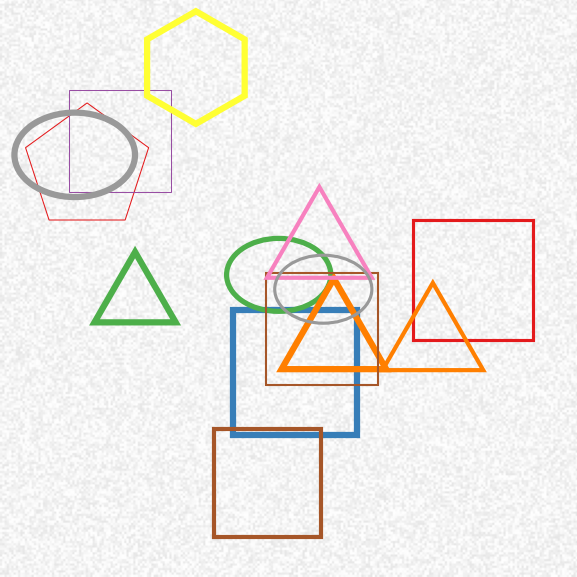[{"shape": "square", "thickness": 1.5, "radius": 0.52, "center": [0.819, 0.515]}, {"shape": "pentagon", "thickness": 0.5, "radius": 0.56, "center": [0.151, 0.709]}, {"shape": "square", "thickness": 3, "radius": 0.54, "center": [0.511, 0.354]}, {"shape": "triangle", "thickness": 3, "radius": 0.41, "center": [0.234, 0.482]}, {"shape": "oval", "thickness": 2.5, "radius": 0.45, "center": [0.483, 0.523]}, {"shape": "square", "thickness": 0.5, "radius": 0.44, "center": [0.208, 0.755]}, {"shape": "triangle", "thickness": 3, "radius": 0.52, "center": [0.578, 0.412]}, {"shape": "triangle", "thickness": 2, "radius": 0.5, "center": [0.75, 0.409]}, {"shape": "hexagon", "thickness": 3, "radius": 0.49, "center": [0.339, 0.882]}, {"shape": "square", "thickness": 1, "radius": 0.48, "center": [0.557, 0.43]}, {"shape": "square", "thickness": 2, "radius": 0.46, "center": [0.463, 0.163]}, {"shape": "triangle", "thickness": 2, "radius": 0.52, "center": [0.553, 0.571]}, {"shape": "oval", "thickness": 1.5, "radius": 0.42, "center": [0.56, 0.498]}, {"shape": "oval", "thickness": 3, "radius": 0.52, "center": [0.129, 0.731]}]